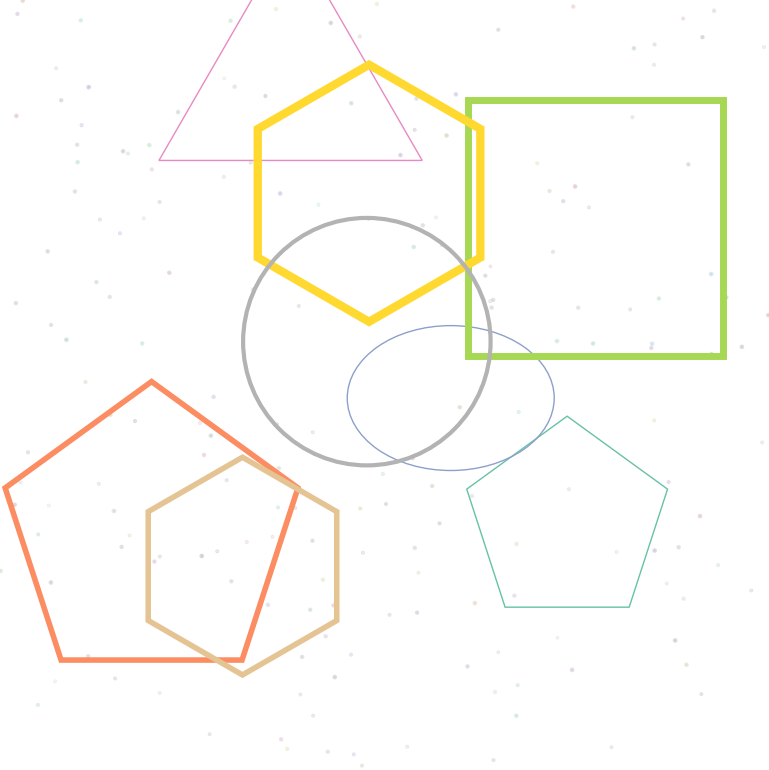[{"shape": "pentagon", "thickness": 0.5, "radius": 0.69, "center": [0.737, 0.322]}, {"shape": "pentagon", "thickness": 2, "radius": 1.0, "center": [0.197, 0.305]}, {"shape": "oval", "thickness": 0.5, "radius": 0.67, "center": [0.585, 0.483]}, {"shape": "triangle", "thickness": 0.5, "radius": 0.99, "center": [0.377, 0.89]}, {"shape": "square", "thickness": 2.5, "radius": 0.83, "center": [0.773, 0.704]}, {"shape": "hexagon", "thickness": 3, "radius": 0.83, "center": [0.479, 0.749]}, {"shape": "hexagon", "thickness": 2, "radius": 0.71, "center": [0.315, 0.265]}, {"shape": "circle", "thickness": 1.5, "radius": 0.8, "center": [0.476, 0.556]}]